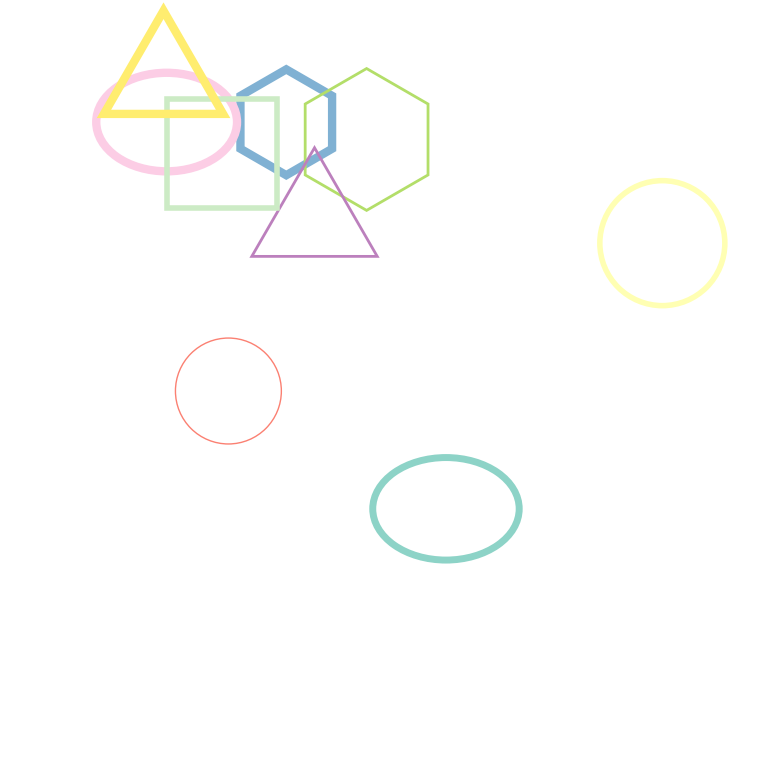[{"shape": "oval", "thickness": 2.5, "radius": 0.48, "center": [0.579, 0.339]}, {"shape": "circle", "thickness": 2, "radius": 0.41, "center": [0.86, 0.684]}, {"shape": "circle", "thickness": 0.5, "radius": 0.34, "center": [0.297, 0.492]}, {"shape": "hexagon", "thickness": 3, "radius": 0.34, "center": [0.372, 0.841]}, {"shape": "hexagon", "thickness": 1, "radius": 0.46, "center": [0.476, 0.819]}, {"shape": "oval", "thickness": 3, "radius": 0.46, "center": [0.216, 0.841]}, {"shape": "triangle", "thickness": 1, "radius": 0.47, "center": [0.408, 0.714]}, {"shape": "square", "thickness": 2, "radius": 0.36, "center": [0.288, 0.8]}, {"shape": "triangle", "thickness": 3, "radius": 0.45, "center": [0.212, 0.897]}]